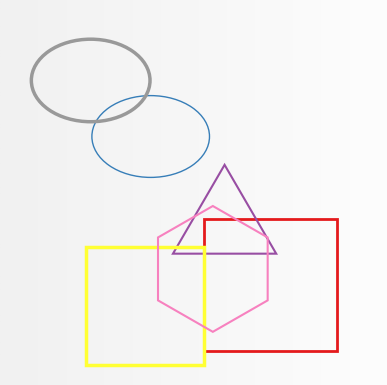[{"shape": "square", "thickness": 2, "radius": 0.86, "center": [0.698, 0.259]}, {"shape": "oval", "thickness": 1, "radius": 0.76, "center": [0.389, 0.645]}, {"shape": "triangle", "thickness": 1.5, "radius": 0.77, "center": [0.58, 0.418]}, {"shape": "square", "thickness": 2.5, "radius": 0.76, "center": [0.375, 0.206]}, {"shape": "hexagon", "thickness": 1.5, "radius": 0.82, "center": [0.549, 0.302]}, {"shape": "oval", "thickness": 2.5, "radius": 0.77, "center": [0.234, 0.791]}]